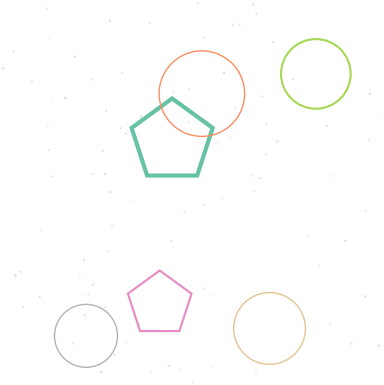[{"shape": "pentagon", "thickness": 3, "radius": 0.55, "center": [0.447, 0.634]}, {"shape": "circle", "thickness": 1, "radius": 0.56, "center": [0.524, 0.757]}, {"shape": "pentagon", "thickness": 1.5, "radius": 0.43, "center": [0.415, 0.21]}, {"shape": "circle", "thickness": 1.5, "radius": 0.45, "center": [0.82, 0.808]}, {"shape": "circle", "thickness": 1, "radius": 0.47, "center": [0.7, 0.147]}, {"shape": "circle", "thickness": 1, "radius": 0.41, "center": [0.223, 0.128]}]